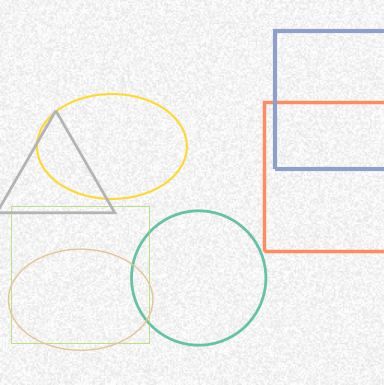[{"shape": "circle", "thickness": 2, "radius": 0.87, "center": [0.516, 0.278]}, {"shape": "square", "thickness": 2.5, "radius": 0.97, "center": [0.879, 0.542]}, {"shape": "square", "thickness": 3, "radius": 0.9, "center": [0.894, 0.739]}, {"shape": "square", "thickness": 0.5, "radius": 0.89, "center": [0.208, 0.288]}, {"shape": "oval", "thickness": 1.5, "radius": 0.97, "center": [0.291, 0.62]}, {"shape": "oval", "thickness": 1, "radius": 0.94, "center": [0.21, 0.221]}, {"shape": "triangle", "thickness": 2, "radius": 0.88, "center": [0.145, 0.536]}]